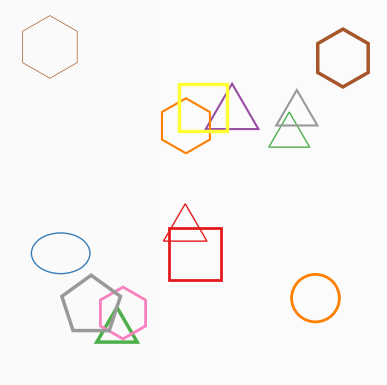[{"shape": "square", "thickness": 2, "radius": 0.34, "center": [0.503, 0.341]}, {"shape": "triangle", "thickness": 1, "radius": 0.32, "center": [0.478, 0.406]}, {"shape": "oval", "thickness": 1, "radius": 0.38, "center": [0.157, 0.342]}, {"shape": "triangle", "thickness": 1, "radius": 0.3, "center": [0.746, 0.648]}, {"shape": "triangle", "thickness": 2.5, "radius": 0.3, "center": [0.302, 0.142]}, {"shape": "triangle", "thickness": 1.5, "radius": 0.39, "center": [0.599, 0.704]}, {"shape": "hexagon", "thickness": 1.5, "radius": 0.36, "center": [0.48, 0.673]}, {"shape": "circle", "thickness": 2, "radius": 0.31, "center": [0.814, 0.226]}, {"shape": "square", "thickness": 2.5, "radius": 0.31, "center": [0.524, 0.72]}, {"shape": "hexagon", "thickness": 2.5, "radius": 0.38, "center": [0.885, 0.849]}, {"shape": "hexagon", "thickness": 0.5, "radius": 0.41, "center": [0.129, 0.878]}, {"shape": "hexagon", "thickness": 2, "radius": 0.34, "center": [0.317, 0.187]}, {"shape": "triangle", "thickness": 1.5, "radius": 0.31, "center": [0.766, 0.705]}, {"shape": "pentagon", "thickness": 2.5, "radius": 0.4, "center": [0.235, 0.206]}]